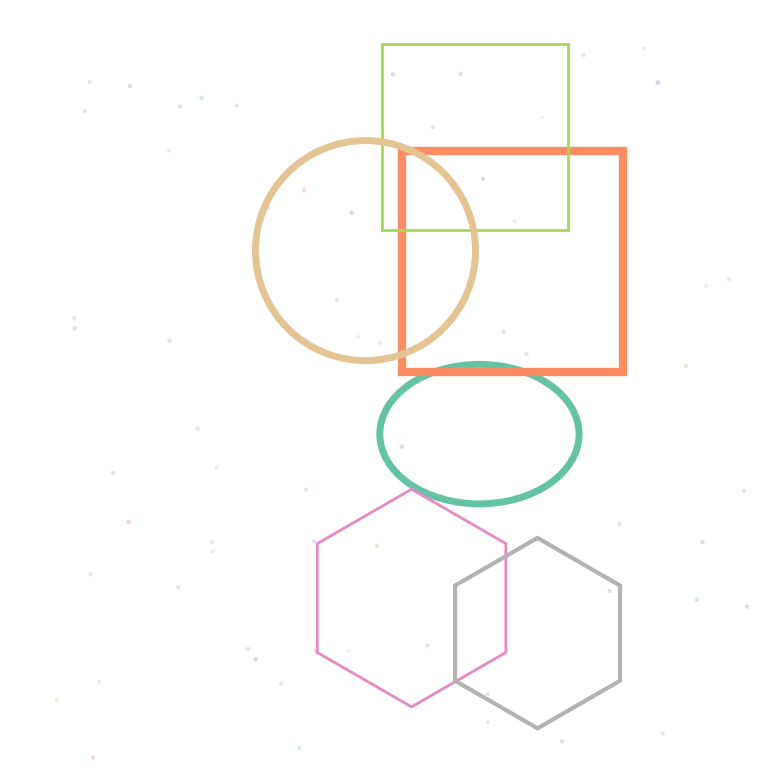[{"shape": "oval", "thickness": 2.5, "radius": 0.65, "center": [0.623, 0.436]}, {"shape": "square", "thickness": 3, "radius": 0.72, "center": [0.666, 0.661]}, {"shape": "hexagon", "thickness": 1, "radius": 0.71, "center": [0.535, 0.223]}, {"shape": "square", "thickness": 1, "radius": 0.6, "center": [0.616, 0.822]}, {"shape": "circle", "thickness": 2.5, "radius": 0.71, "center": [0.475, 0.675]}, {"shape": "hexagon", "thickness": 1.5, "radius": 0.62, "center": [0.698, 0.178]}]